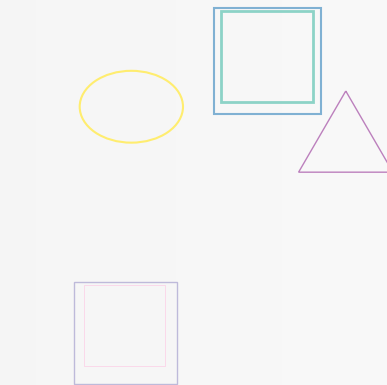[{"shape": "square", "thickness": 2, "radius": 0.59, "center": [0.69, 0.853]}, {"shape": "square", "thickness": 1, "radius": 0.66, "center": [0.325, 0.136]}, {"shape": "square", "thickness": 1.5, "radius": 0.69, "center": [0.69, 0.841]}, {"shape": "square", "thickness": 0.5, "radius": 0.52, "center": [0.321, 0.155]}, {"shape": "triangle", "thickness": 1, "radius": 0.7, "center": [0.892, 0.623]}, {"shape": "oval", "thickness": 1.5, "radius": 0.67, "center": [0.339, 0.723]}]